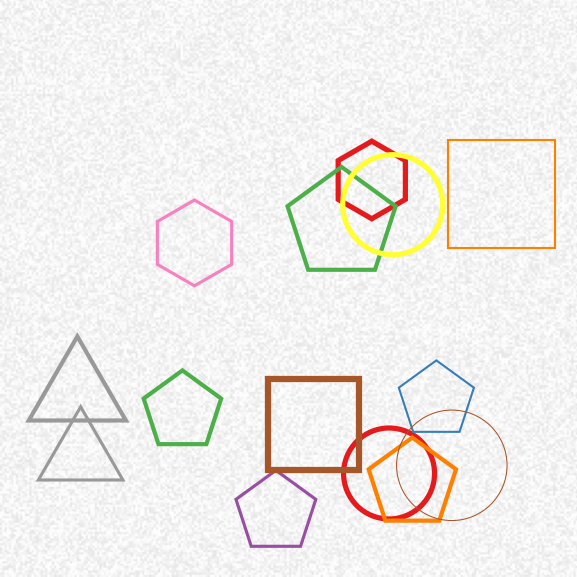[{"shape": "circle", "thickness": 2.5, "radius": 0.39, "center": [0.674, 0.179]}, {"shape": "hexagon", "thickness": 2.5, "radius": 0.34, "center": [0.644, 0.688]}, {"shape": "pentagon", "thickness": 1, "radius": 0.34, "center": [0.756, 0.307]}, {"shape": "pentagon", "thickness": 2, "radius": 0.35, "center": [0.316, 0.287]}, {"shape": "pentagon", "thickness": 2, "radius": 0.49, "center": [0.591, 0.612]}, {"shape": "pentagon", "thickness": 1.5, "radius": 0.36, "center": [0.478, 0.112]}, {"shape": "pentagon", "thickness": 2, "radius": 0.4, "center": [0.714, 0.162]}, {"shape": "square", "thickness": 1, "radius": 0.47, "center": [0.869, 0.664]}, {"shape": "circle", "thickness": 2.5, "radius": 0.43, "center": [0.68, 0.645]}, {"shape": "square", "thickness": 3, "radius": 0.39, "center": [0.543, 0.264]}, {"shape": "circle", "thickness": 0.5, "radius": 0.48, "center": [0.782, 0.193]}, {"shape": "hexagon", "thickness": 1.5, "radius": 0.37, "center": [0.337, 0.578]}, {"shape": "triangle", "thickness": 1.5, "radius": 0.42, "center": [0.14, 0.21]}, {"shape": "triangle", "thickness": 2, "radius": 0.49, "center": [0.134, 0.32]}]